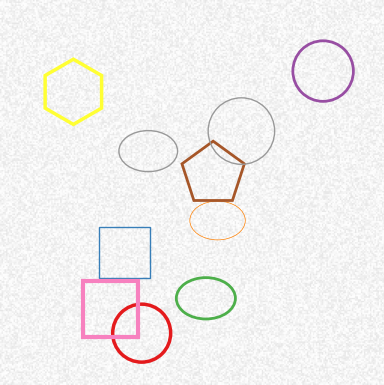[{"shape": "circle", "thickness": 2.5, "radius": 0.38, "center": [0.368, 0.135]}, {"shape": "square", "thickness": 1, "radius": 0.33, "center": [0.324, 0.344]}, {"shape": "oval", "thickness": 2, "radius": 0.38, "center": [0.535, 0.225]}, {"shape": "circle", "thickness": 2, "radius": 0.39, "center": [0.839, 0.815]}, {"shape": "oval", "thickness": 0.5, "radius": 0.36, "center": [0.565, 0.427]}, {"shape": "hexagon", "thickness": 2.5, "radius": 0.42, "center": [0.191, 0.762]}, {"shape": "pentagon", "thickness": 2, "radius": 0.43, "center": [0.554, 0.548]}, {"shape": "square", "thickness": 3, "radius": 0.36, "center": [0.287, 0.197]}, {"shape": "circle", "thickness": 1, "radius": 0.43, "center": [0.627, 0.66]}, {"shape": "oval", "thickness": 1, "radius": 0.38, "center": [0.385, 0.607]}]